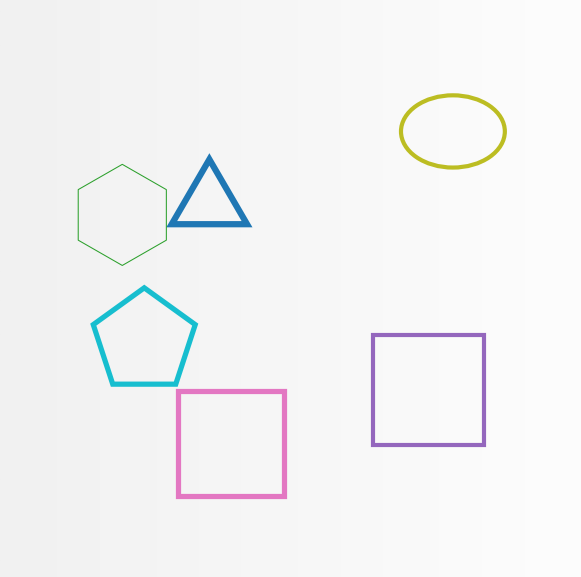[{"shape": "triangle", "thickness": 3, "radius": 0.37, "center": [0.36, 0.648]}, {"shape": "hexagon", "thickness": 0.5, "radius": 0.44, "center": [0.21, 0.627]}, {"shape": "square", "thickness": 2, "radius": 0.48, "center": [0.737, 0.324]}, {"shape": "square", "thickness": 2.5, "radius": 0.45, "center": [0.397, 0.231]}, {"shape": "oval", "thickness": 2, "radius": 0.45, "center": [0.779, 0.772]}, {"shape": "pentagon", "thickness": 2.5, "radius": 0.46, "center": [0.248, 0.409]}]